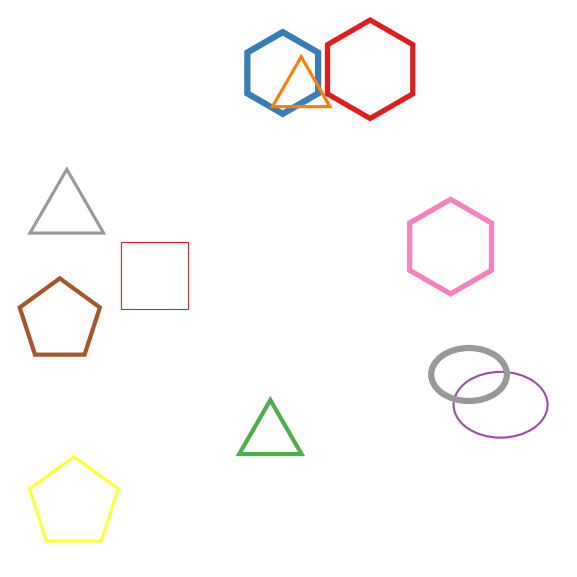[{"shape": "square", "thickness": 0.5, "radius": 0.29, "center": [0.268, 0.523]}, {"shape": "hexagon", "thickness": 2.5, "radius": 0.43, "center": [0.641, 0.879]}, {"shape": "hexagon", "thickness": 3, "radius": 0.35, "center": [0.49, 0.873]}, {"shape": "triangle", "thickness": 2, "radius": 0.31, "center": [0.468, 0.244]}, {"shape": "oval", "thickness": 1, "radius": 0.41, "center": [0.867, 0.298]}, {"shape": "triangle", "thickness": 1.5, "radius": 0.29, "center": [0.522, 0.843]}, {"shape": "pentagon", "thickness": 1.5, "radius": 0.4, "center": [0.128, 0.128]}, {"shape": "pentagon", "thickness": 2, "radius": 0.37, "center": [0.104, 0.444]}, {"shape": "hexagon", "thickness": 2.5, "radius": 0.41, "center": [0.78, 0.572]}, {"shape": "oval", "thickness": 3, "radius": 0.33, "center": [0.812, 0.351]}, {"shape": "triangle", "thickness": 1.5, "radius": 0.37, "center": [0.116, 0.632]}]